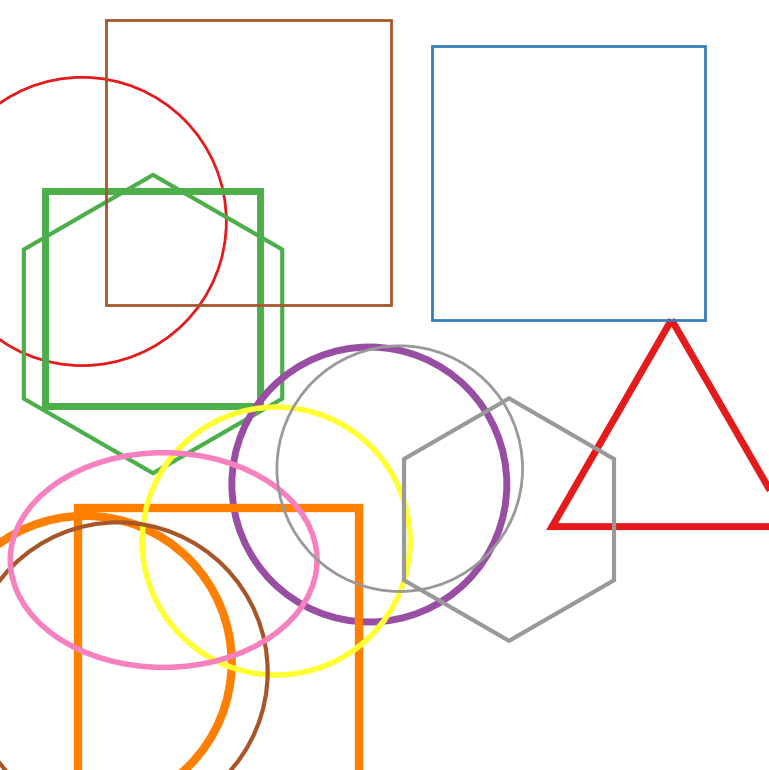[{"shape": "triangle", "thickness": 2.5, "radius": 0.9, "center": [0.872, 0.406]}, {"shape": "circle", "thickness": 1, "radius": 0.94, "center": [0.107, 0.712]}, {"shape": "square", "thickness": 1, "radius": 0.89, "center": [0.738, 0.762]}, {"shape": "hexagon", "thickness": 1.5, "radius": 0.97, "center": [0.199, 0.579]}, {"shape": "square", "thickness": 2.5, "radius": 0.7, "center": [0.198, 0.613]}, {"shape": "circle", "thickness": 2.5, "radius": 0.89, "center": [0.48, 0.371]}, {"shape": "square", "thickness": 3, "radius": 0.91, "center": [0.284, 0.157]}, {"shape": "circle", "thickness": 3, "radius": 0.95, "center": [0.11, 0.14]}, {"shape": "circle", "thickness": 2, "radius": 0.87, "center": [0.359, 0.297]}, {"shape": "square", "thickness": 1, "radius": 0.92, "center": [0.322, 0.789]}, {"shape": "circle", "thickness": 1.5, "radius": 0.97, "center": [0.153, 0.127]}, {"shape": "oval", "thickness": 2, "radius": 1.0, "center": [0.213, 0.273]}, {"shape": "circle", "thickness": 1, "radius": 0.8, "center": [0.519, 0.391]}, {"shape": "hexagon", "thickness": 1.5, "radius": 0.79, "center": [0.661, 0.325]}]